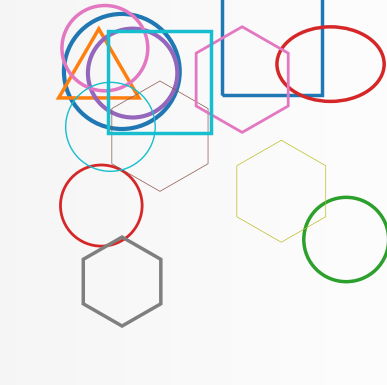[{"shape": "circle", "thickness": 3, "radius": 0.75, "center": [0.314, 0.814]}, {"shape": "square", "thickness": 2.5, "radius": 0.64, "center": [0.703, 0.883]}, {"shape": "triangle", "thickness": 2.5, "radius": 0.6, "center": [0.255, 0.805]}, {"shape": "circle", "thickness": 2.5, "radius": 0.55, "center": [0.893, 0.378]}, {"shape": "circle", "thickness": 2, "radius": 0.53, "center": [0.261, 0.466]}, {"shape": "oval", "thickness": 2.5, "radius": 0.69, "center": [0.853, 0.833]}, {"shape": "circle", "thickness": 3, "radius": 0.58, "center": [0.342, 0.81]}, {"shape": "hexagon", "thickness": 0.5, "radius": 0.72, "center": [0.413, 0.646]}, {"shape": "hexagon", "thickness": 2, "radius": 0.69, "center": [0.625, 0.793]}, {"shape": "circle", "thickness": 2.5, "radius": 0.55, "center": [0.271, 0.875]}, {"shape": "hexagon", "thickness": 2.5, "radius": 0.58, "center": [0.315, 0.269]}, {"shape": "hexagon", "thickness": 0.5, "radius": 0.66, "center": [0.726, 0.503]}, {"shape": "circle", "thickness": 1, "radius": 0.58, "center": [0.285, 0.671]}, {"shape": "square", "thickness": 2.5, "radius": 0.66, "center": [0.411, 0.787]}]